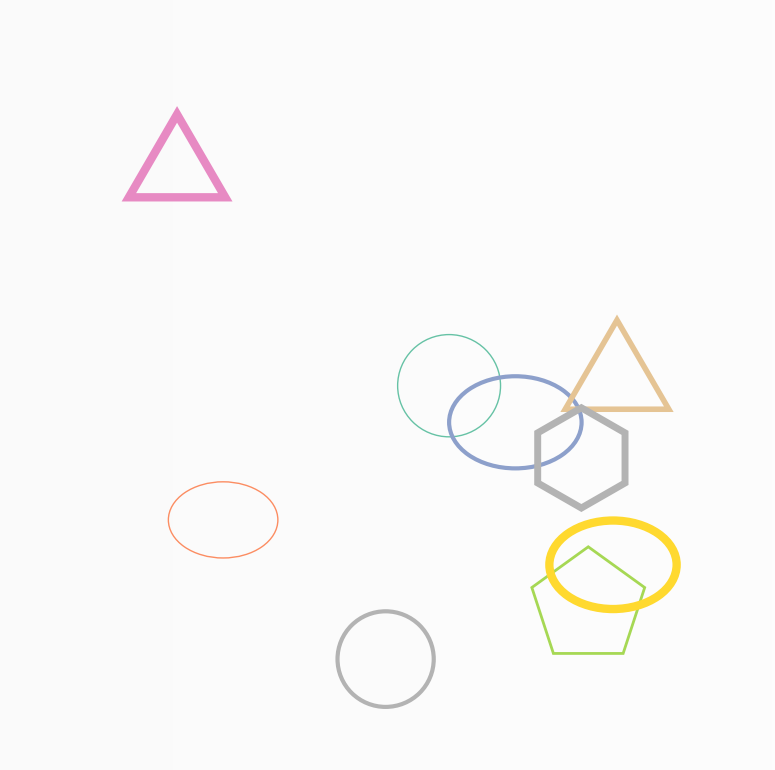[{"shape": "circle", "thickness": 0.5, "radius": 0.33, "center": [0.579, 0.499]}, {"shape": "oval", "thickness": 0.5, "radius": 0.35, "center": [0.288, 0.325]}, {"shape": "oval", "thickness": 1.5, "radius": 0.43, "center": [0.665, 0.452]}, {"shape": "triangle", "thickness": 3, "radius": 0.36, "center": [0.228, 0.78]}, {"shape": "pentagon", "thickness": 1, "radius": 0.38, "center": [0.759, 0.213]}, {"shape": "oval", "thickness": 3, "radius": 0.41, "center": [0.791, 0.267]}, {"shape": "triangle", "thickness": 2, "radius": 0.39, "center": [0.796, 0.507]}, {"shape": "circle", "thickness": 1.5, "radius": 0.31, "center": [0.498, 0.144]}, {"shape": "hexagon", "thickness": 2.5, "radius": 0.33, "center": [0.75, 0.405]}]